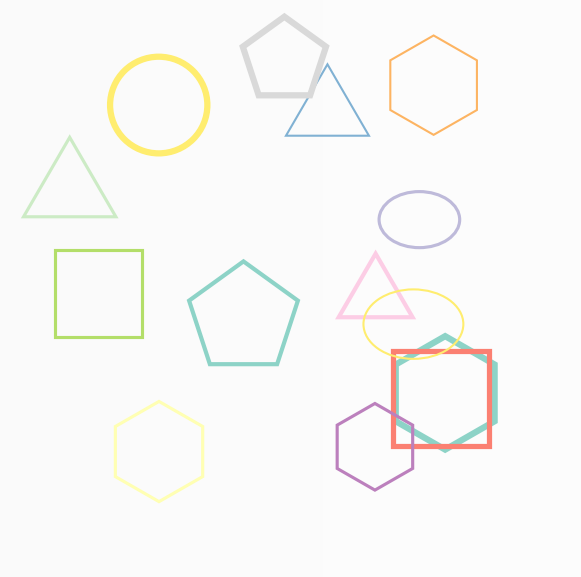[{"shape": "pentagon", "thickness": 2, "radius": 0.49, "center": [0.419, 0.448]}, {"shape": "hexagon", "thickness": 3, "radius": 0.49, "center": [0.766, 0.319]}, {"shape": "hexagon", "thickness": 1.5, "radius": 0.43, "center": [0.274, 0.217]}, {"shape": "oval", "thickness": 1.5, "radius": 0.35, "center": [0.722, 0.619]}, {"shape": "square", "thickness": 2.5, "radius": 0.41, "center": [0.758, 0.309]}, {"shape": "triangle", "thickness": 1, "radius": 0.41, "center": [0.563, 0.805]}, {"shape": "hexagon", "thickness": 1, "radius": 0.43, "center": [0.746, 0.852]}, {"shape": "square", "thickness": 1.5, "radius": 0.38, "center": [0.17, 0.491]}, {"shape": "triangle", "thickness": 2, "radius": 0.37, "center": [0.646, 0.486]}, {"shape": "pentagon", "thickness": 3, "radius": 0.38, "center": [0.489, 0.895]}, {"shape": "hexagon", "thickness": 1.5, "radius": 0.37, "center": [0.645, 0.225]}, {"shape": "triangle", "thickness": 1.5, "radius": 0.46, "center": [0.12, 0.67]}, {"shape": "oval", "thickness": 1, "radius": 0.43, "center": [0.711, 0.438]}, {"shape": "circle", "thickness": 3, "radius": 0.42, "center": [0.273, 0.817]}]